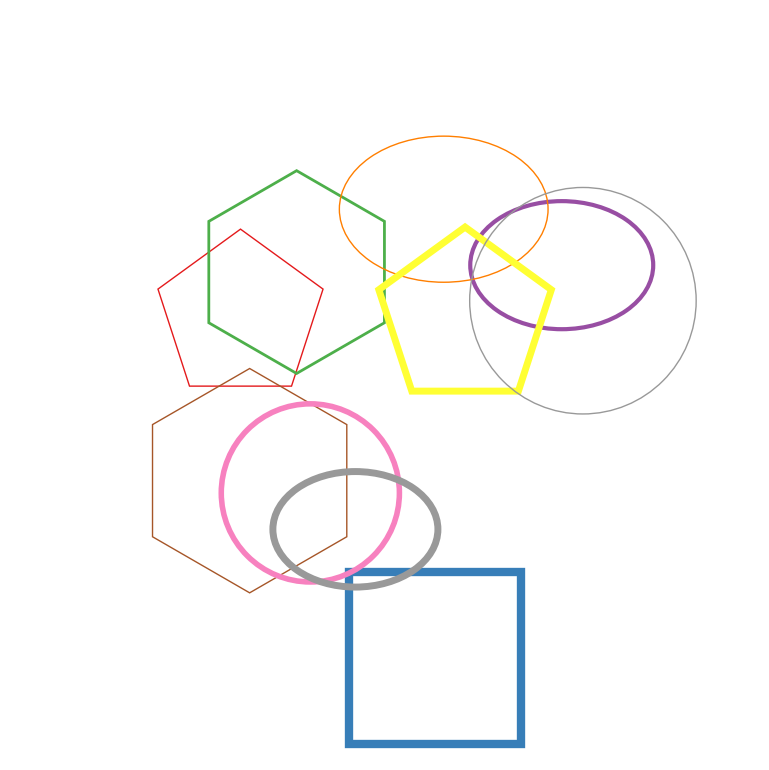[{"shape": "pentagon", "thickness": 0.5, "radius": 0.56, "center": [0.312, 0.59]}, {"shape": "square", "thickness": 3, "radius": 0.56, "center": [0.565, 0.145]}, {"shape": "hexagon", "thickness": 1, "radius": 0.66, "center": [0.385, 0.647]}, {"shape": "oval", "thickness": 1.5, "radius": 0.59, "center": [0.73, 0.656]}, {"shape": "oval", "thickness": 0.5, "radius": 0.68, "center": [0.576, 0.728]}, {"shape": "pentagon", "thickness": 2.5, "radius": 0.59, "center": [0.604, 0.587]}, {"shape": "hexagon", "thickness": 0.5, "radius": 0.73, "center": [0.324, 0.376]}, {"shape": "circle", "thickness": 2, "radius": 0.58, "center": [0.403, 0.36]}, {"shape": "circle", "thickness": 0.5, "radius": 0.74, "center": [0.757, 0.609]}, {"shape": "oval", "thickness": 2.5, "radius": 0.54, "center": [0.462, 0.313]}]